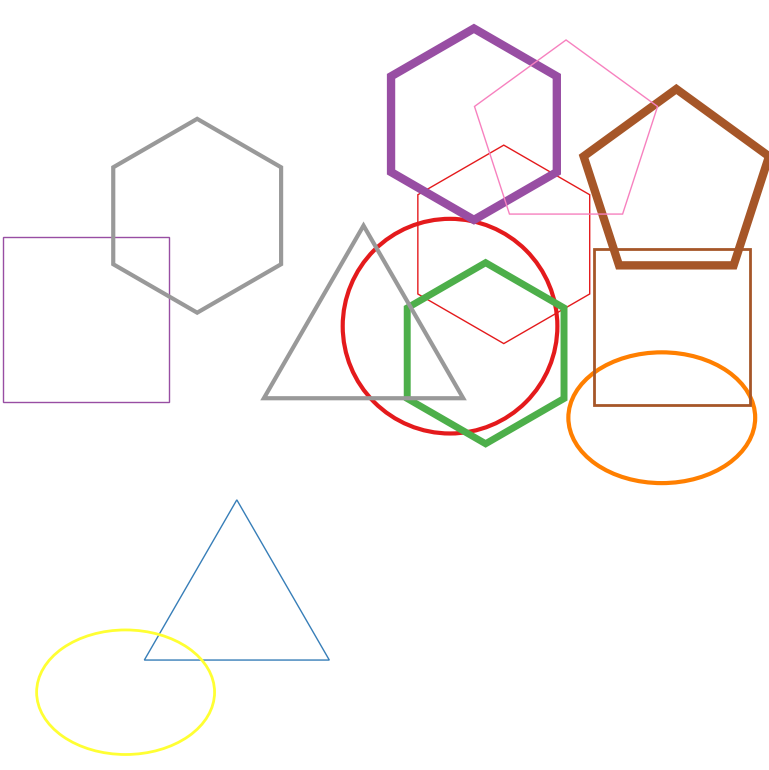[{"shape": "circle", "thickness": 1.5, "radius": 0.7, "center": [0.584, 0.576]}, {"shape": "hexagon", "thickness": 0.5, "radius": 0.64, "center": [0.654, 0.683]}, {"shape": "triangle", "thickness": 0.5, "radius": 0.69, "center": [0.308, 0.212]}, {"shape": "hexagon", "thickness": 2.5, "radius": 0.59, "center": [0.631, 0.541]}, {"shape": "hexagon", "thickness": 3, "radius": 0.62, "center": [0.615, 0.839]}, {"shape": "square", "thickness": 0.5, "radius": 0.54, "center": [0.112, 0.585]}, {"shape": "oval", "thickness": 1.5, "radius": 0.61, "center": [0.859, 0.458]}, {"shape": "oval", "thickness": 1, "radius": 0.58, "center": [0.163, 0.101]}, {"shape": "pentagon", "thickness": 3, "radius": 0.63, "center": [0.878, 0.758]}, {"shape": "square", "thickness": 1, "radius": 0.51, "center": [0.873, 0.575]}, {"shape": "pentagon", "thickness": 0.5, "radius": 0.62, "center": [0.735, 0.823]}, {"shape": "triangle", "thickness": 1.5, "radius": 0.75, "center": [0.472, 0.558]}, {"shape": "hexagon", "thickness": 1.5, "radius": 0.63, "center": [0.256, 0.72]}]